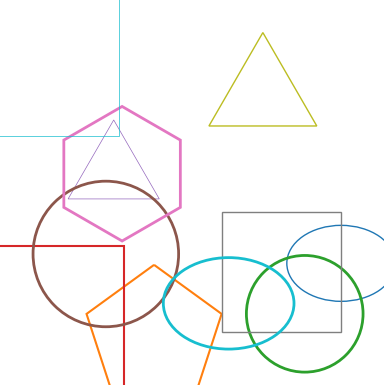[{"shape": "oval", "thickness": 1, "radius": 0.7, "center": [0.886, 0.316]}, {"shape": "pentagon", "thickness": 1.5, "radius": 0.92, "center": [0.4, 0.128]}, {"shape": "circle", "thickness": 2, "radius": 0.76, "center": [0.792, 0.185]}, {"shape": "square", "thickness": 1.5, "radius": 0.99, "center": [0.124, 0.162]}, {"shape": "triangle", "thickness": 0.5, "radius": 0.68, "center": [0.295, 0.552]}, {"shape": "circle", "thickness": 2, "radius": 0.95, "center": [0.275, 0.34]}, {"shape": "hexagon", "thickness": 2, "radius": 0.87, "center": [0.317, 0.549]}, {"shape": "square", "thickness": 1, "radius": 0.77, "center": [0.731, 0.294]}, {"shape": "triangle", "thickness": 1, "radius": 0.81, "center": [0.683, 0.754]}, {"shape": "square", "thickness": 0.5, "radius": 0.9, "center": [0.128, 0.825]}, {"shape": "oval", "thickness": 2, "radius": 0.85, "center": [0.594, 0.212]}]